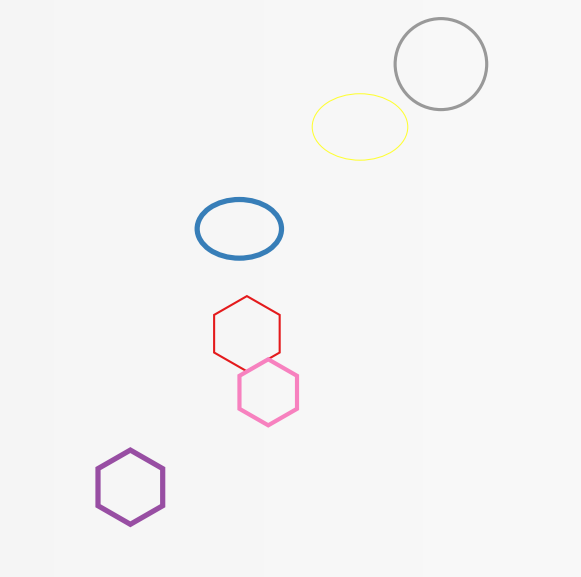[{"shape": "hexagon", "thickness": 1, "radius": 0.33, "center": [0.425, 0.421]}, {"shape": "oval", "thickness": 2.5, "radius": 0.36, "center": [0.412, 0.603]}, {"shape": "hexagon", "thickness": 2.5, "radius": 0.32, "center": [0.224, 0.156]}, {"shape": "oval", "thickness": 0.5, "radius": 0.41, "center": [0.619, 0.779]}, {"shape": "hexagon", "thickness": 2, "radius": 0.29, "center": [0.461, 0.32]}, {"shape": "circle", "thickness": 1.5, "radius": 0.39, "center": [0.759, 0.888]}]